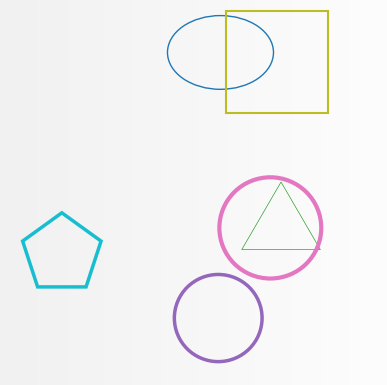[{"shape": "oval", "thickness": 1, "radius": 0.68, "center": [0.569, 0.864]}, {"shape": "triangle", "thickness": 0.5, "radius": 0.59, "center": [0.725, 0.41]}, {"shape": "circle", "thickness": 2.5, "radius": 0.57, "center": [0.563, 0.174]}, {"shape": "circle", "thickness": 3, "radius": 0.66, "center": [0.698, 0.408]}, {"shape": "square", "thickness": 1.5, "radius": 0.66, "center": [0.715, 0.839]}, {"shape": "pentagon", "thickness": 2.5, "radius": 0.53, "center": [0.16, 0.341]}]